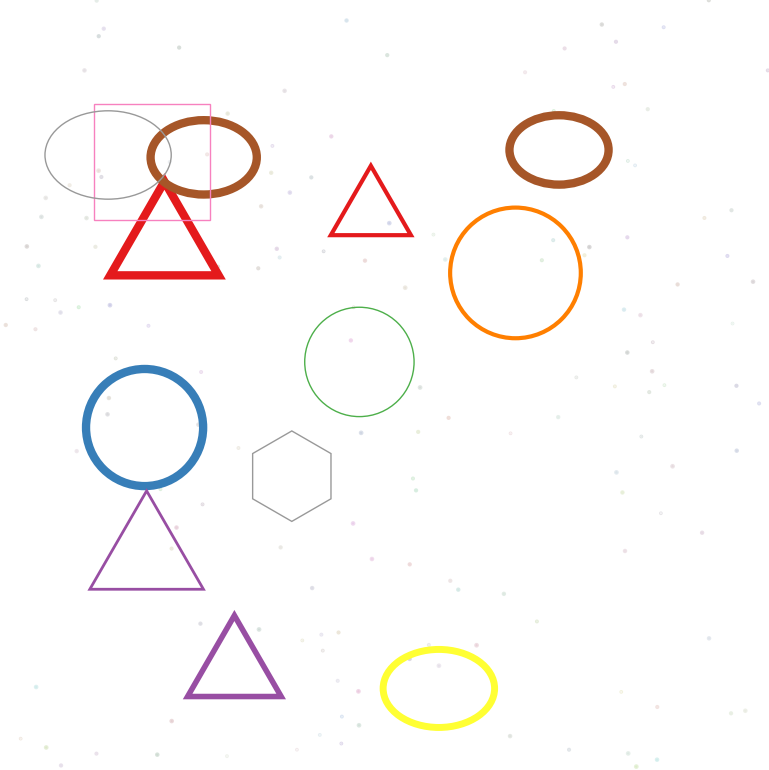[{"shape": "triangle", "thickness": 3, "radius": 0.41, "center": [0.214, 0.683]}, {"shape": "triangle", "thickness": 1.5, "radius": 0.3, "center": [0.482, 0.725]}, {"shape": "circle", "thickness": 3, "radius": 0.38, "center": [0.188, 0.445]}, {"shape": "circle", "thickness": 0.5, "radius": 0.36, "center": [0.467, 0.53]}, {"shape": "triangle", "thickness": 2, "radius": 0.35, "center": [0.304, 0.131]}, {"shape": "triangle", "thickness": 1, "radius": 0.43, "center": [0.19, 0.277]}, {"shape": "circle", "thickness": 1.5, "radius": 0.42, "center": [0.669, 0.646]}, {"shape": "oval", "thickness": 2.5, "radius": 0.36, "center": [0.57, 0.106]}, {"shape": "oval", "thickness": 3, "radius": 0.34, "center": [0.265, 0.796]}, {"shape": "oval", "thickness": 3, "radius": 0.32, "center": [0.726, 0.805]}, {"shape": "square", "thickness": 0.5, "radius": 0.38, "center": [0.198, 0.79]}, {"shape": "hexagon", "thickness": 0.5, "radius": 0.29, "center": [0.379, 0.382]}, {"shape": "oval", "thickness": 0.5, "radius": 0.41, "center": [0.14, 0.799]}]